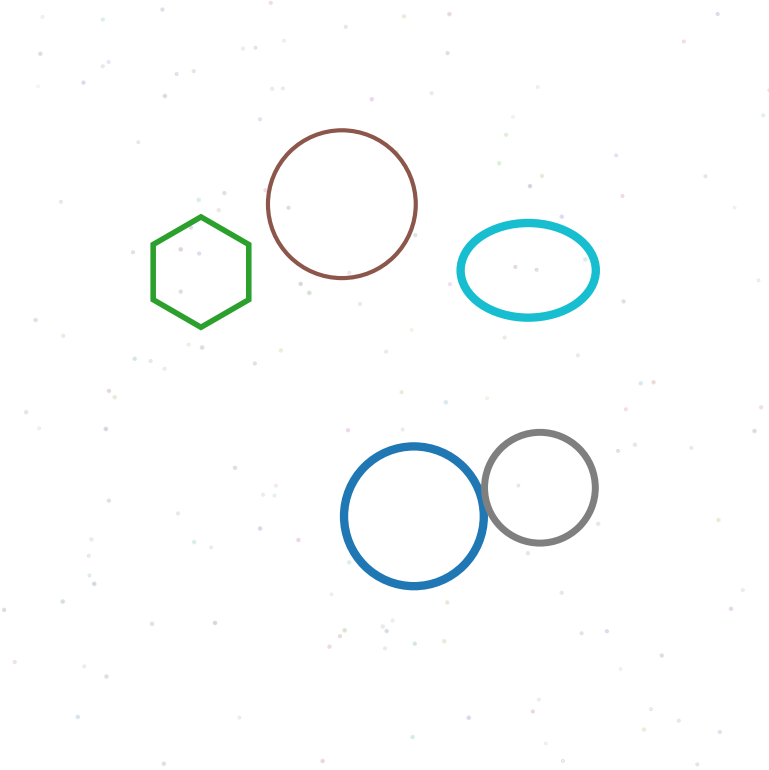[{"shape": "circle", "thickness": 3, "radius": 0.45, "center": [0.538, 0.329]}, {"shape": "hexagon", "thickness": 2, "radius": 0.36, "center": [0.261, 0.647]}, {"shape": "circle", "thickness": 1.5, "radius": 0.48, "center": [0.444, 0.735]}, {"shape": "circle", "thickness": 2.5, "radius": 0.36, "center": [0.701, 0.367]}, {"shape": "oval", "thickness": 3, "radius": 0.44, "center": [0.686, 0.649]}]